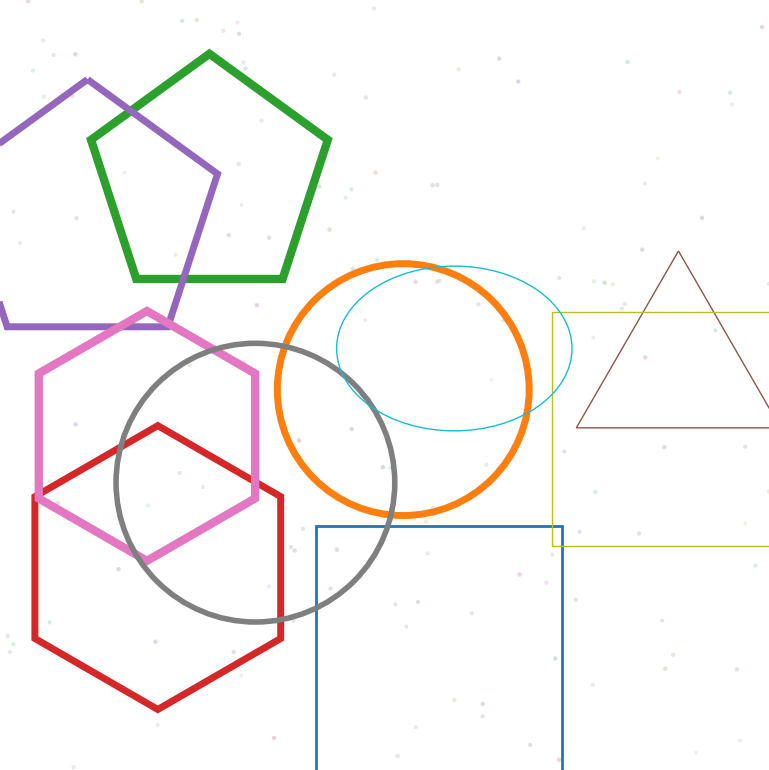[{"shape": "square", "thickness": 1, "radius": 0.8, "center": [0.57, 0.157]}, {"shape": "circle", "thickness": 2.5, "radius": 0.82, "center": [0.524, 0.494]}, {"shape": "pentagon", "thickness": 3, "radius": 0.81, "center": [0.272, 0.768]}, {"shape": "hexagon", "thickness": 2.5, "radius": 0.92, "center": [0.205, 0.263]}, {"shape": "pentagon", "thickness": 2.5, "radius": 0.89, "center": [0.114, 0.719]}, {"shape": "triangle", "thickness": 0.5, "radius": 0.77, "center": [0.881, 0.521]}, {"shape": "hexagon", "thickness": 3, "radius": 0.81, "center": [0.191, 0.434]}, {"shape": "circle", "thickness": 2, "radius": 0.9, "center": [0.332, 0.373]}, {"shape": "square", "thickness": 0.5, "radius": 0.76, "center": [0.868, 0.443]}, {"shape": "oval", "thickness": 0.5, "radius": 0.76, "center": [0.59, 0.547]}]